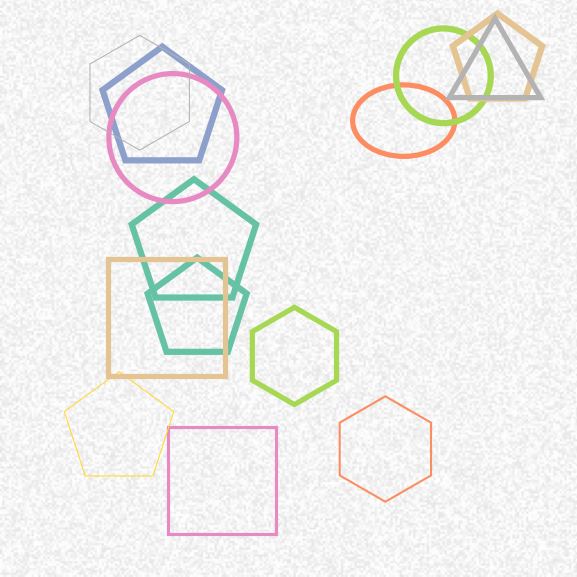[{"shape": "pentagon", "thickness": 3, "radius": 0.45, "center": [0.341, 0.463]}, {"shape": "pentagon", "thickness": 3, "radius": 0.57, "center": [0.336, 0.576]}, {"shape": "oval", "thickness": 2.5, "radius": 0.44, "center": [0.699, 0.79]}, {"shape": "hexagon", "thickness": 1, "radius": 0.46, "center": [0.667, 0.222]}, {"shape": "pentagon", "thickness": 3, "radius": 0.54, "center": [0.281, 0.81]}, {"shape": "circle", "thickness": 2.5, "radius": 0.55, "center": [0.299, 0.761]}, {"shape": "square", "thickness": 1.5, "radius": 0.47, "center": [0.385, 0.167]}, {"shape": "circle", "thickness": 3, "radius": 0.41, "center": [0.768, 0.868]}, {"shape": "hexagon", "thickness": 2.5, "radius": 0.42, "center": [0.51, 0.383]}, {"shape": "pentagon", "thickness": 0.5, "radius": 0.5, "center": [0.206, 0.256]}, {"shape": "square", "thickness": 2.5, "radius": 0.51, "center": [0.289, 0.449]}, {"shape": "pentagon", "thickness": 3, "radius": 0.41, "center": [0.862, 0.894]}, {"shape": "hexagon", "thickness": 0.5, "radius": 0.5, "center": [0.242, 0.839]}, {"shape": "triangle", "thickness": 2.5, "radius": 0.46, "center": [0.857, 0.876]}]